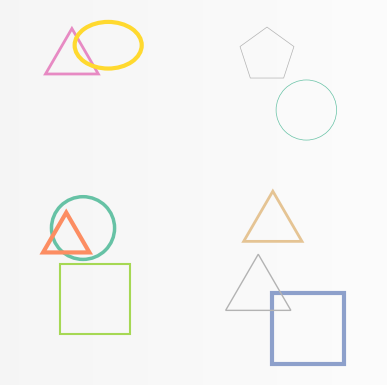[{"shape": "circle", "thickness": 0.5, "radius": 0.39, "center": [0.791, 0.714]}, {"shape": "circle", "thickness": 2.5, "radius": 0.41, "center": [0.214, 0.408]}, {"shape": "triangle", "thickness": 3, "radius": 0.35, "center": [0.171, 0.379]}, {"shape": "square", "thickness": 3, "radius": 0.46, "center": [0.796, 0.147]}, {"shape": "triangle", "thickness": 2, "radius": 0.39, "center": [0.186, 0.847]}, {"shape": "square", "thickness": 1.5, "radius": 0.45, "center": [0.246, 0.223]}, {"shape": "oval", "thickness": 3, "radius": 0.43, "center": [0.279, 0.883]}, {"shape": "triangle", "thickness": 2, "radius": 0.43, "center": [0.704, 0.417]}, {"shape": "triangle", "thickness": 1, "radius": 0.49, "center": [0.666, 0.242]}, {"shape": "pentagon", "thickness": 0.5, "radius": 0.37, "center": [0.689, 0.856]}]